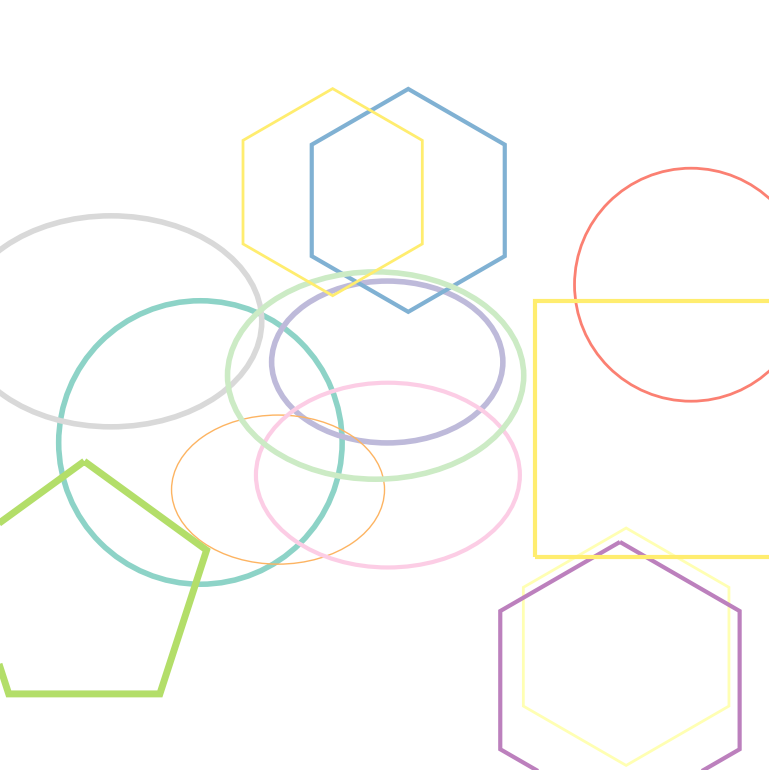[{"shape": "circle", "thickness": 2, "radius": 0.92, "center": [0.26, 0.425]}, {"shape": "hexagon", "thickness": 1, "radius": 0.77, "center": [0.813, 0.16]}, {"shape": "oval", "thickness": 2, "radius": 0.75, "center": [0.503, 0.53]}, {"shape": "circle", "thickness": 1, "radius": 0.76, "center": [0.897, 0.63]}, {"shape": "hexagon", "thickness": 1.5, "radius": 0.72, "center": [0.53, 0.74]}, {"shape": "oval", "thickness": 0.5, "radius": 0.69, "center": [0.361, 0.364]}, {"shape": "pentagon", "thickness": 2.5, "radius": 0.83, "center": [0.109, 0.234]}, {"shape": "oval", "thickness": 1.5, "radius": 0.86, "center": [0.504, 0.383]}, {"shape": "oval", "thickness": 2, "radius": 0.98, "center": [0.144, 0.583]}, {"shape": "hexagon", "thickness": 1.5, "radius": 0.9, "center": [0.805, 0.117]}, {"shape": "oval", "thickness": 2, "radius": 0.96, "center": [0.488, 0.512]}, {"shape": "square", "thickness": 1.5, "radius": 0.83, "center": [0.86, 0.443]}, {"shape": "hexagon", "thickness": 1, "radius": 0.67, "center": [0.432, 0.75]}]